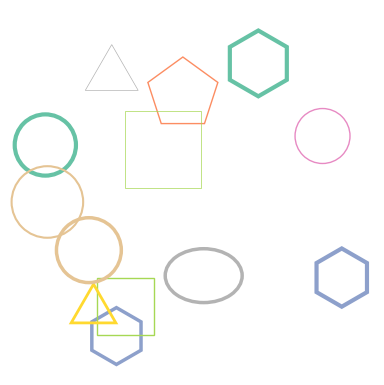[{"shape": "hexagon", "thickness": 3, "radius": 0.43, "center": [0.671, 0.835]}, {"shape": "circle", "thickness": 3, "radius": 0.4, "center": [0.118, 0.623]}, {"shape": "pentagon", "thickness": 1, "radius": 0.48, "center": [0.475, 0.756]}, {"shape": "hexagon", "thickness": 2.5, "radius": 0.37, "center": [0.302, 0.127]}, {"shape": "hexagon", "thickness": 3, "radius": 0.38, "center": [0.888, 0.279]}, {"shape": "circle", "thickness": 1, "radius": 0.36, "center": [0.838, 0.647]}, {"shape": "square", "thickness": 0.5, "radius": 0.5, "center": [0.423, 0.611]}, {"shape": "square", "thickness": 1, "radius": 0.37, "center": [0.327, 0.203]}, {"shape": "triangle", "thickness": 2, "radius": 0.34, "center": [0.243, 0.195]}, {"shape": "circle", "thickness": 2.5, "radius": 0.42, "center": [0.231, 0.35]}, {"shape": "circle", "thickness": 1.5, "radius": 0.46, "center": [0.123, 0.475]}, {"shape": "triangle", "thickness": 0.5, "radius": 0.4, "center": [0.29, 0.805]}, {"shape": "oval", "thickness": 2.5, "radius": 0.5, "center": [0.529, 0.284]}]